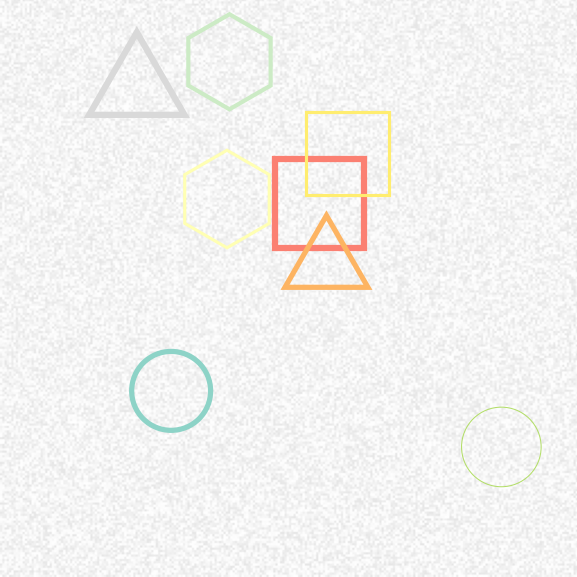[{"shape": "circle", "thickness": 2.5, "radius": 0.34, "center": [0.296, 0.322]}, {"shape": "hexagon", "thickness": 1.5, "radius": 0.42, "center": [0.393, 0.655]}, {"shape": "square", "thickness": 3, "radius": 0.39, "center": [0.553, 0.646]}, {"shape": "triangle", "thickness": 2.5, "radius": 0.41, "center": [0.565, 0.543]}, {"shape": "circle", "thickness": 0.5, "radius": 0.34, "center": [0.868, 0.225]}, {"shape": "triangle", "thickness": 3, "radius": 0.48, "center": [0.237, 0.848]}, {"shape": "hexagon", "thickness": 2, "radius": 0.41, "center": [0.397, 0.892]}, {"shape": "square", "thickness": 1.5, "radius": 0.36, "center": [0.602, 0.734]}]